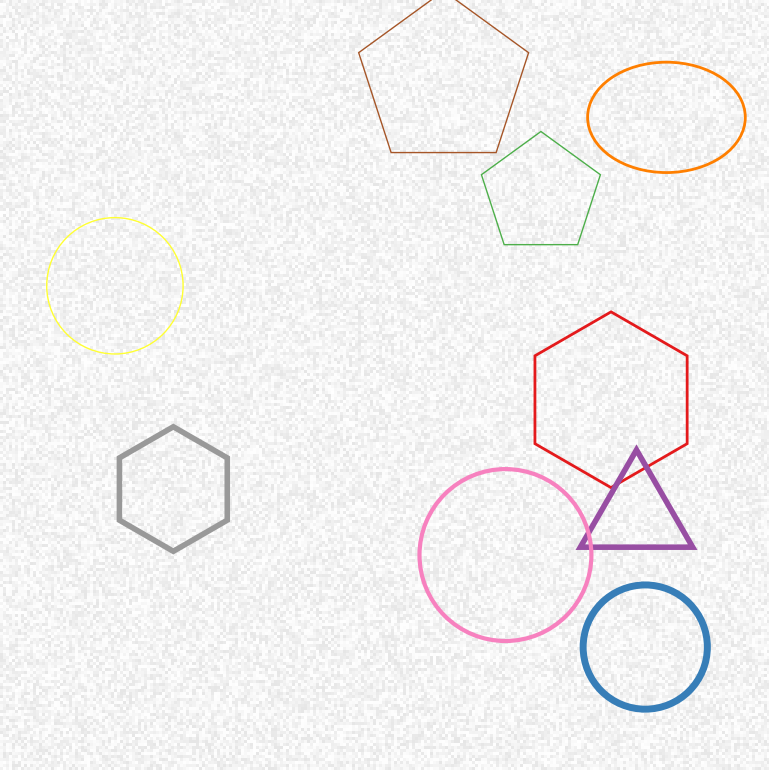[{"shape": "hexagon", "thickness": 1, "radius": 0.57, "center": [0.794, 0.481]}, {"shape": "circle", "thickness": 2.5, "radius": 0.4, "center": [0.838, 0.16]}, {"shape": "pentagon", "thickness": 0.5, "radius": 0.41, "center": [0.702, 0.748]}, {"shape": "triangle", "thickness": 2, "radius": 0.42, "center": [0.827, 0.331]}, {"shape": "oval", "thickness": 1, "radius": 0.51, "center": [0.866, 0.848]}, {"shape": "circle", "thickness": 0.5, "radius": 0.44, "center": [0.149, 0.629]}, {"shape": "pentagon", "thickness": 0.5, "radius": 0.58, "center": [0.576, 0.896]}, {"shape": "circle", "thickness": 1.5, "radius": 0.56, "center": [0.656, 0.279]}, {"shape": "hexagon", "thickness": 2, "radius": 0.4, "center": [0.225, 0.365]}]